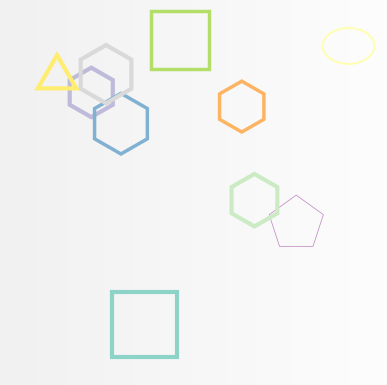[{"shape": "square", "thickness": 3, "radius": 0.42, "center": [0.373, 0.157]}, {"shape": "oval", "thickness": 1.5, "radius": 0.33, "center": [0.899, 0.88]}, {"shape": "hexagon", "thickness": 3, "radius": 0.32, "center": [0.235, 0.76]}, {"shape": "hexagon", "thickness": 2.5, "radius": 0.39, "center": [0.312, 0.679]}, {"shape": "hexagon", "thickness": 2.5, "radius": 0.33, "center": [0.624, 0.723]}, {"shape": "square", "thickness": 2.5, "radius": 0.38, "center": [0.465, 0.897]}, {"shape": "hexagon", "thickness": 3, "radius": 0.38, "center": [0.274, 0.807]}, {"shape": "pentagon", "thickness": 0.5, "radius": 0.37, "center": [0.765, 0.42]}, {"shape": "hexagon", "thickness": 3, "radius": 0.34, "center": [0.657, 0.48]}, {"shape": "triangle", "thickness": 3, "radius": 0.29, "center": [0.147, 0.799]}]